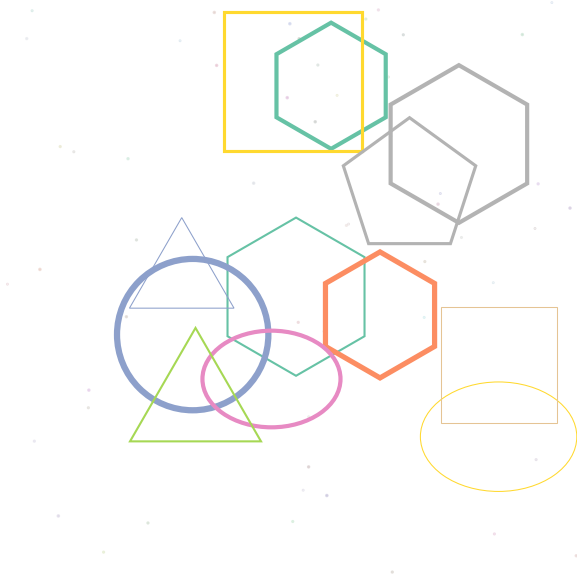[{"shape": "hexagon", "thickness": 2, "radius": 0.55, "center": [0.573, 0.851]}, {"shape": "hexagon", "thickness": 1, "radius": 0.68, "center": [0.513, 0.485]}, {"shape": "hexagon", "thickness": 2.5, "radius": 0.55, "center": [0.658, 0.454]}, {"shape": "triangle", "thickness": 0.5, "radius": 0.52, "center": [0.315, 0.518]}, {"shape": "circle", "thickness": 3, "radius": 0.66, "center": [0.334, 0.42]}, {"shape": "oval", "thickness": 2, "radius": 0.6, "center": [0.47, 0.343]}, {"shape": "triangle", "thickness": 1, "radius": 0.65, "center": [0.339, 0.3]}, {"shape": "square", "thickness": 1.5, "radius": 0.6, "center": [0.507, 0.858]}, {"shape": "oval", "thickness": 0.5, "radius": 0.68, "center": [0.863, 0.243]}, {"shape": "square", "thickness": 0.5, "radius": 0.5, "center": [0.864, 0.367]}, {"shape": "pentagon", "thickness": 1.5, "radius": 0.6, "center": [0.709, 0.675]}, {"shape": "hexagon", "thickness": 2, "radius": 0.68, "center": [0.795, 0.75]}]